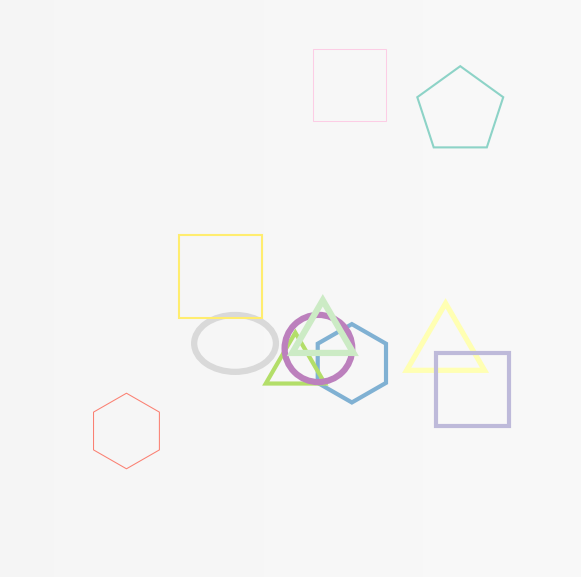[{"shape": "pentagon", "thickness": 1, "radius": 0.39, "center": [0.792, 0.807]}, {"shape": "triangle", "thickness": 2.5, "radius": 0.39, "center": [0.767, 0.397]}, {"shape": "square", "thickness": 2, "radius": 0.32, "center": [0.813, 0.325]}, {"shape": "hexagon", "thickness": 0.5, "radius": 0.33, "center": [0.218, 0.253]}, {"shape": "hexagon", "thickness": 2, "radius": 0.34, "center": [0.605, 0.37]}, {"shape": "triangle", "thickness": 2, "radius": 0.29, "center": [0.508, 0.364]}, {"shape": "square", "thickness": 0.5, "radius": 0.32, "center": [0.601, 0.852]}, {"shape": "oval", "thickness": 3, "radius": 0.35, "center": [0.404, 0.404]}, {"shape": "circle", "thickness": 3, "radius": 0.29, "center": [0.548, 0.396]}, {"shape": "triangle", "thickness": 3, "radius": 0.3, "center": [0.555, 0.418]}, {"shape": "square", "thickness": 1, "radius": 0.36, "center": [0.38, 0.521]}]